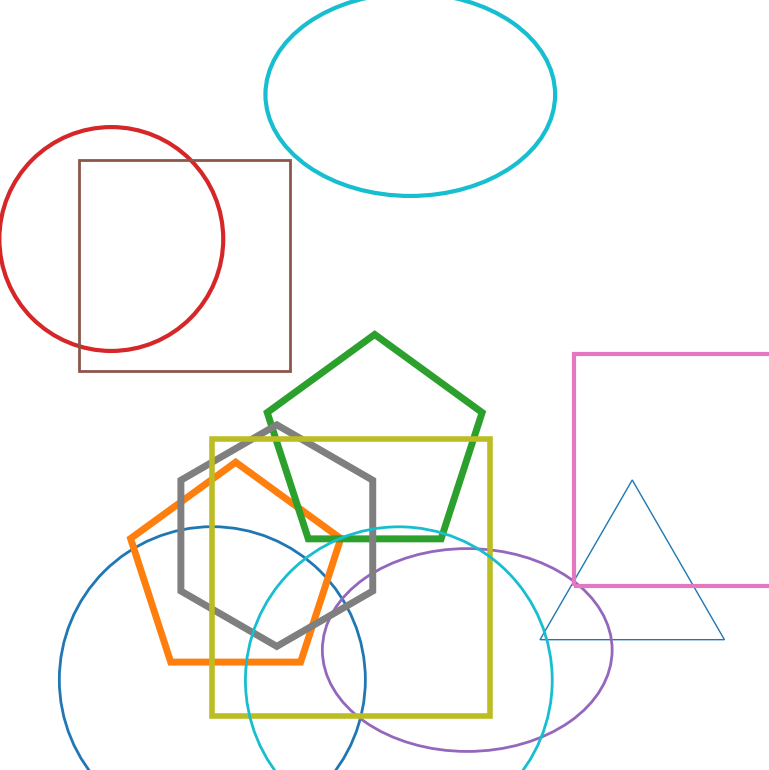[{"shape": "circle", "thickness": 1, "radius": 0.99, "center": [0.276, 0.117]}, {"shape": "triangle", "thickness": 0.5, "radius": 0.69, "center": [0.821, 0.238]}, {"shape": "pentagon", "thickness": 2.5, "radius": 0.72, "center": [0.306, 0.256]}, {"shape": "pentagon", "thickness": 2.5, "radius": 0.73, "center": [0.487, 0.419]}, {"shape": "circle", "thickness": 1.5, "radius": 0.73, "center": [0.145, 0.69]}, {"shape": "oval", "thickness": 1, "radius": 0.94, "center": [0.607, 0.156]}, {"shape": "square", "thickness": 1, "radius": 0.69, "center": [0.24, 0.655]}, {"shape": "square", "thickness": 1.5, "radius": 0.75, "center": [0.896, 0.39]}, {"shape": "hexagon", "thickness": 2.5, "radius": 0.72, "center": [0.359, 0.304]}, {"shape": "square", "thickness": 2, "radius": 0.9, "center": [0.456, 0.25]}, {"shape": "circle", "thickness": 1, "radius": 1.0, "center": [0.518, 0.117]}, {"shape": "oval", "thickness": 1.5, "radius": 0.94, "center": [0.533, 0.877]}]